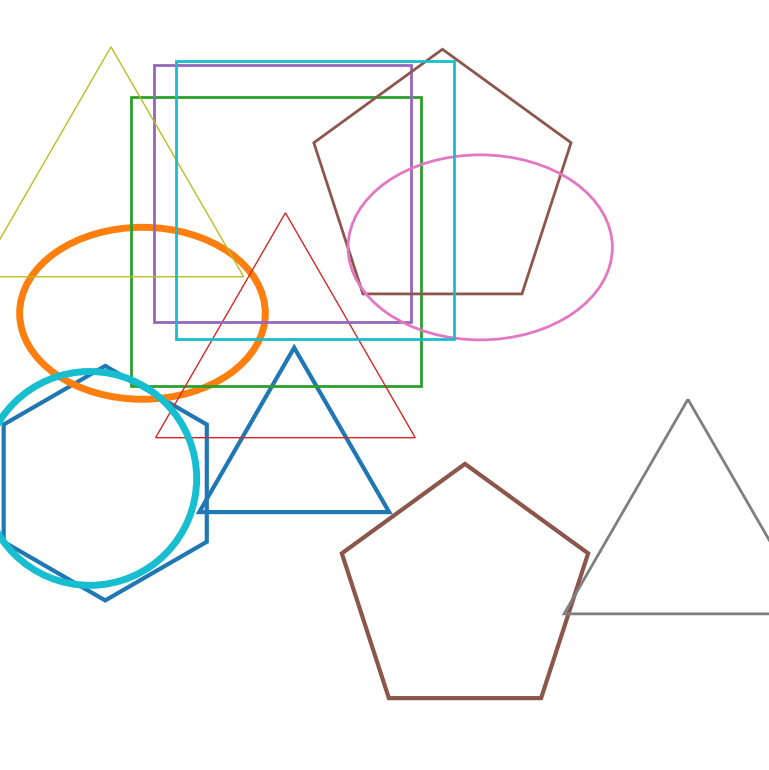[{"shape": "triangle", "thickness": 1.5, "radius": 0.71, "center": [0.382, 0.406]}, {"shape": "hexagon", "thickness": 1.5, "radius": 0.76, "center": [0.137, 0.373]}, {"shape": "oval", "thickness": 2.5, "radius": 0.8, "center": [0.185, 0.593]}, {"shape": "square", "thickness": 1, "radius": 0.94, "center": [0.358, 0.686]}, {"shape": "triangle", "thickness": 0.5, "radius": 0.97, "center": [0.371, 0.529]}, {"shape": "square", "thickness": 1, "radius": 0.83, "center": [0.367, 0.748]}, {"shape": "pentagon", "thickness": 1, "radius": 0.88, "center": [0.575, 0.76]}, {"shape": "pentagon", "thickness": 1.5, "radius": 0.84, "center": [0.604, 0.229]}, {"shape": "oval", "thickness": 1, "radius": 0.86, "center": [0.624, 0.679]}, {"shape": "triangle", "thickness": 1, "radius": 0.93, "center": [0.893, 0.296]}, {"shape": "triangle", "thickness": 0.5, "radius": 1.0, "center": [0.144, 0.74]}, {"shape": "circle", "thickness": 2.5, "radius": 0.69, "center": [0.117, 0.379]}, {"shape": "square", "thickness": 1, "radius": 0.9, "center": [0.41, 0.74]}]